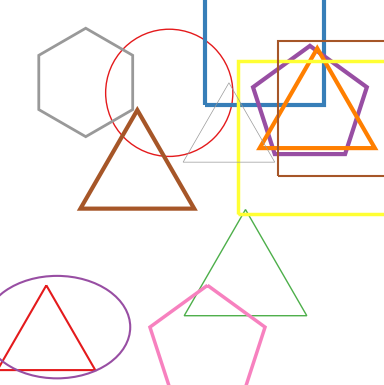[{"shape": "triangle", "thickness": 1.5, "radius": 0.73, "center": [0.12, 0.112]}, {"shape": "circle", "thickness": 1, "radius": 0.83, "center": [0.44, 0.759]}, {"shape": "square", "thickness": 3, "radius": 0.77, "center": [0.688, 0.881]}, {"shape": "triangle", "thickness": 1, "radius": 0.92, "center": [0.638, 0.272]}, {"shape": "oval", "thickness": 1.5, "radius": 0.95, "center": [0.148, 0.15]}, {"shape": "pentagon", "thickness": 3, "radius": 0.78, "center": [0.805, 0.726]}, {"shape": "triangle", "thickness": 3, "radius": 0.86, "center": [0.824, 0.702]}, {"shape": "square", "thickness": 2.5, "radius": 0.99, "center": [0.817, 0.643]}, {"shape": "square", "thickness": 1.5, "radius": 0.88, "center": [0.897, 0.718]}, {"shape": "triangle", "thickness": 3, "radius": 0.85, "center": [0.357, 0.543]}, {"shape": "pentagon", "thickness": 2.5, "radius": 0.79, "center": [0.539, 0.102]}, {"shape": "triangle", "thickness": 0.5, "radius": 0.69, "center": [0.595, 0.648]}, {"shape": "hexagon", "thickness": 2, "radius": 0.7, "center": [0.223, 0.786]}]